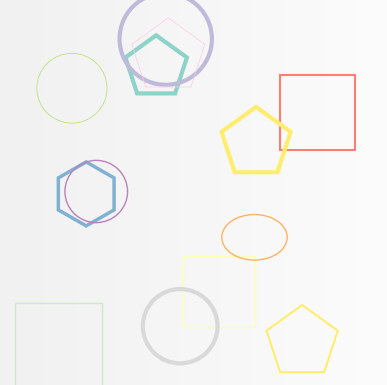[{"shape": "pentagon", "thickness": 3, "radius": 0.42, "center": [0.403, 0.825]}, {"shape": "square", "thickness": 1, "radius": 0.46, "center": [0.566, 0.242]}, {"shape": "circle", "thickness": 3, "radius": 0.6, "center": [0.428, 0.899]}, {"shape": "square", "thickness": 1.5, "radius": 0.49, "center": [0.819, 0.707]}, {"shape": "hexagon", "thickness": 2.5, "radius": 0.42, "center": [0.222, 0.496]}, {"shape": "oval", "thickness": 1, "radius": 0.42, "center": [0.657, 0.384]}, {"shape": "circle", "thickness": 0.5, "radius": 0.45, "center": [0.186, 0.771]}, {"shape": "pentagon", "thickness": 0.5, "radius": 0.5, "center": [0.434, 0.854]}, {"shape": "circle", "thickness": 3, "radius": 0.48, "center": [0.465, 0.153]}, {"shape": "circle", "thickness": 1, "radius": 0.4, "center": [0.248, 0.503]}, {"shape": "square", "thickness": 1, "radius": 0.56, "center": [0.151, 0.102]}, {"shape": "pentagon", "thickness": 3, "radius": 0.47, "center": [0.661, 0.629]}, {"shape": "pentagon", "thickness": 1.5, "radius": 0.48, "center": [0.78, 0.111]}]